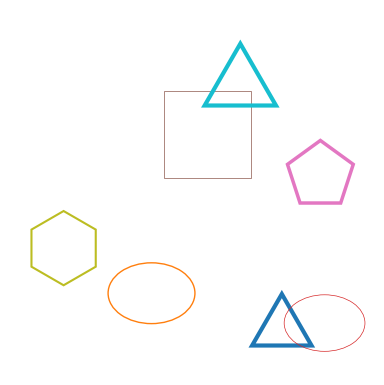[{"shape": "triangle", "thickness": 3, "radius": 0.45, "center": [0.732, 0.147]}, {"shape": "oval", "thickness": 1, "radius": 0.56, "center": [0.394, 0.238]}, {"shape": "oval", "thickness": 0.5, "radius": 0.52, "center": [0.843, 0.161]}, {"shape": "square", "thickness": 0.5, "radius": 0.56, "center": [0.539, 0.651]}, {"shape": "pentagon", "thickness": 2.5, "radius": 0.45, "center": [0.832, 0.545]}, {"shape": "hexagon", "thickness": 1.5, "radius": 0.48, "center": [0.165, 0.355]}, {"shape": "triangle", "thickness": 3, "radius": 0.53, "center": [0.624, 0.779]}]